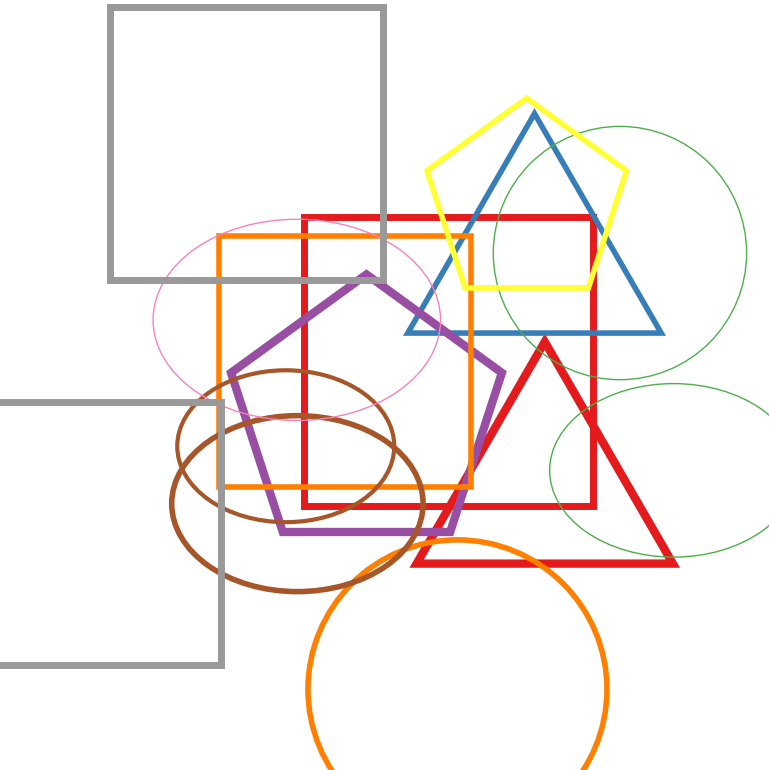[{"shape": "square", "thickness": 2.5, "radius": 0.94, "center": [0.583, 0.531]}, {"shape": "triangle", "thickness": 3, "radius": 0.96, "center": [0.707, 0.364]}, {"shape": "triangle", "thickness": 2, "radius": 0.95, "center": [0.694, 0.662]}, {"shape": "oval", "thickness": 0.5, "radius": 0.8, "center": [0.875, 0.389]}, {"shape": "circle", "thickness": 0.5, "radius": 0.82, "center": [0.805, 0.671]}, {"shape": "pentagon", "thickness": 3, "radius": 0.92, "center": [0.476, 0.459]}, {"shape": "circle", "thickness": 2, "radius": 0.97, "center": [0.594, 0.105]}, {"shape": "square", "thickness": 2, "radius": 0.82, "center": [0.448, 0.531]}, {"shape": "pentagon", "thickness": 2, "radius": 0.68, "center": [0.684, 0.736]}, {"shape": "oval", "thickness": 2, "radius": 0.82, "center": [0.386, 0.346]}, {"shape": "oval", "thickness": 1.5, "radius": 0.7, "center": [0.371, 0.42]}, {"shape": "oval", "thickness": 0.5, "radius": 0.93, "center": [0.385, 0.585]}, {"shape": "square", "thickness": 2.5, "radius": 0.89, "center": [0.32, 0.813]}, {"shape": "square", "thickness": 2.5, "radius": 0.85, "center": [0.117, 0.307]}]